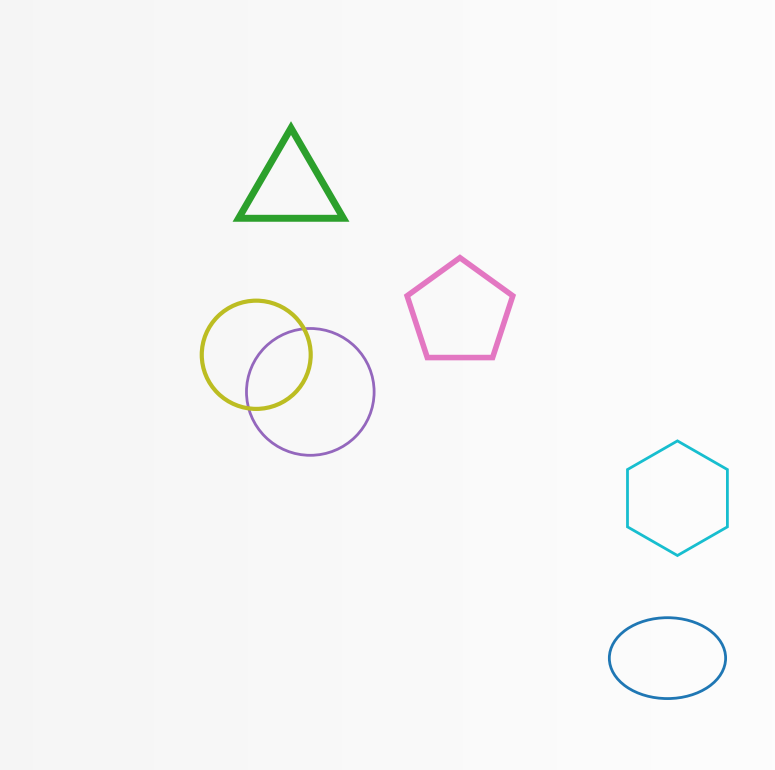[{"shape": "oval", "thickness": 1, "radius": 0.38, "center": [0.861, 0.145]}, {"shape": "triangle", "thickness": 2.5, "radius": 0.39, "center": [0.376, 0.756]}, {"shape": "circle", "thickness": 1, "radius": 0.41, "center": [0.4, 0.491]}, {"shape": "pentagon", "thickness": 2, "radius": 0.36, "center": [0.593, 0.594]}, {"shape": "circle", "thickness": 1.5, "radius": 0.35, "center": [0.331, 0.539]}, {"shape": "hexagon", "thickness": 1, "radius": 0.37, "center": [0.874, 0.353]}]